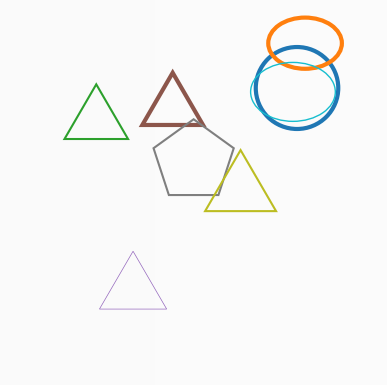[{"shape": "circle", "thickness": 3, "radius": 0.53, "center": [0.767, 0.771]}, {"shape": "oval", "thickness": 3, "radius": 0.47, "center": [0.787, 0.888]}, {"shape": "triangle", "thickness": 1.5, "radius": 0.47, "center": [0.248, 0.686]}, {"shape": "triangle", "thickness": 0.5, "radius": 0.5, "center": [0.343, 0.247]}, {"shape": "triangle", "thickness": 3, "radius": 0.45, "center": [0.446, 0.721]}, {"shape": "pentagon", "thickness": 1.5, "radius": 0.54, "center": [0.5, 0.581]}, {"shape": "triangle", "thickness": 1.5, "radius": 0.53, "center": [0.621, 0.504]}, {"shape": "oval", "thickness": 1, "radius": 0.55, "center": [0.756, 0.761]}]